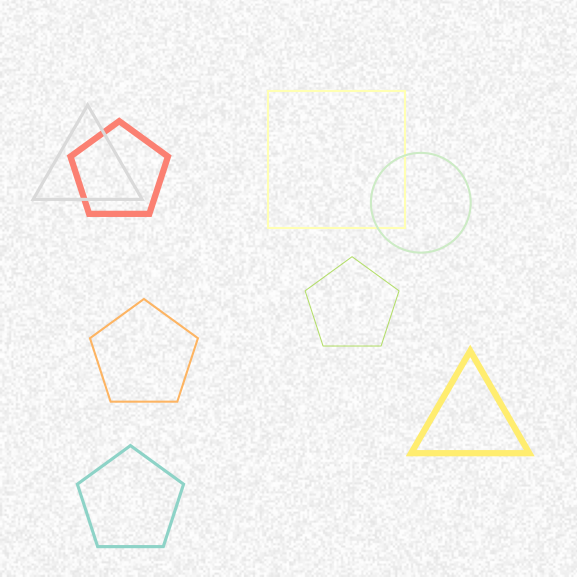[{"shape": "pentagon", "thickness": 1.5, "radius": 0.48, "center": [0.226, 0.131]}, {"shape": "square", "thickness": 1, "radius": 0.59, "center": [0.582, 0.724]}, {"shape": "pentagon", "thickness": 3, "radius": 0.44, "center": [0.206, 0.701]}, {"shape": "pentagon", "thickness": 1, "radius": 0.49, "center": [0.249, 0.383]}, {"shape": "pentagon", "thickness": 0.5, "radius": 0.43, "center": [0.61, 0.469]}, {"shape": "triangle", "thickness": 1.5, "radius": 0.54, "center": [0.152, 0.708]}, {"shape": "circle", "thickness": 1, "radius": 0.43, "center": [0.729, 0.648]}, {"shape": "triangle", "thickness": 3, "radius": 0.59, "center": [0.814, 0.273]}]